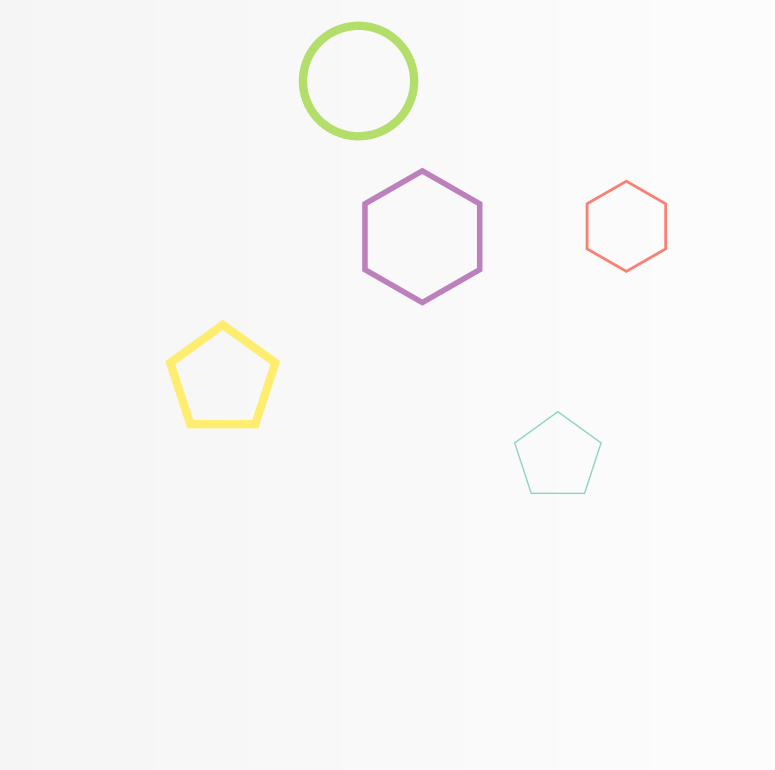[{"shape": "pentagon", "thickness": 0.5, "radius": 0.29, "center": [0.72, 0.407]}, {"shape": "hexagon", "thickness": 1, "radius": 0.29, "center": [0.808, 0.706]}, {"shape": "circle", "thickness": 3, "radius": 0.36, "center": [0.463, 0.895]}, {"shape": "hexagon", "thickness": 2, "radius": 0.43, "center": [0.545, 0.693]}, {"shape": "pentagon", "thickness": 3, "radius": 0.36, "center": [0.287, 0.507]}]